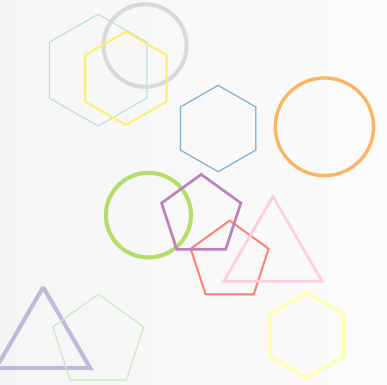[{"shape": "hexagon", "thickness": 0.5, "radius": 0.73, "center": [0.253, 0.818]}, {"shape": "hexagon", "thickness": 2.5, "radius": 0.55, "center": [0.792, 0.129]}, {"shape": "triangle", "thickness": 3, "radius": 0.7, "center": [0.111, 0.114]}, {"shape": "pentagon", "thickness": 1.5, "radius": 0.53, "center": [0.593, 0.321]}, {"shape": "hexagon", "thickness": 1, "radius": 0.56, "center": [0.563, 0.666]}, {"shape": "circle", "thickness": 2.5, "radius": 0.63, "center": [0.837, 0.671]}, {"shape": "circle", "thickness": 3, "radius": 0.55, "center": [0.383, 0.441]}, {"shape": "triangle", "thickness": 2, "radius": 0.73, "center": [0.704, 0.343]}, {"shape": "circle", "thickness": 3, "radius": 0.54, "center": [0.374, 0.882]}, {"shape": "pentagon", "thickness": 2, "radius": 0.54, "center": [0.519, 0.439]}, {"shape": "pentagon", "thickness": 1, "radius": 0.62, "center": [0.254, 0.113]}, {"shape": "hexagon", "thickness": 1.5, "radius": 0.61, "center": [0.325, 0.797]}]